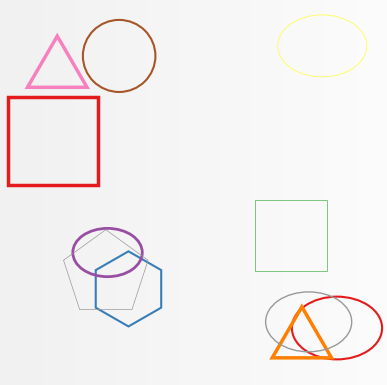[{"shape": "oval", "thickness": 1.5, "radius": 0.58, "center": [0.87, 0.148]}, {"shape": "square", "thickness": 2.5, "radius": 0.58, "center": [0.137, 0.634]}, {"shape": "hexagon", "thickness": 1.5, "radius": 0.49, "center": [0.332, 0.25]}, {"shape": "square", "thickness": 0.5, "radius": 0.46, "center": [0.751, 0.388]}, {"shape": "oval", "thickness": 2, "radius": 0.45, "center": [0.278, 0.344]}, {"shape": "triangle", "thickness": 2.5, "radius": 0.44, "center": [0.779, 0.115]}, {"shape": "oval", "thickness": 0.5, "radius": 0.57, "center": [0.832, 0.881]}, {"shape": "circle", "thickness": 1.5, "radius": 0.47, "center": [0.307, 0.855]}, {"shape": "triangle", "thickness": 2.5, "radius": 0.44, "center": [0.148, 0.818]}, {"shape": "oval", "thickness": 1, "radius": 0.56, "center": [0.797, 0.164]}, {"shape": "pentagon", "thickness": 0.5, "radius": 0.57, "center": [0.273, 0.289]}]